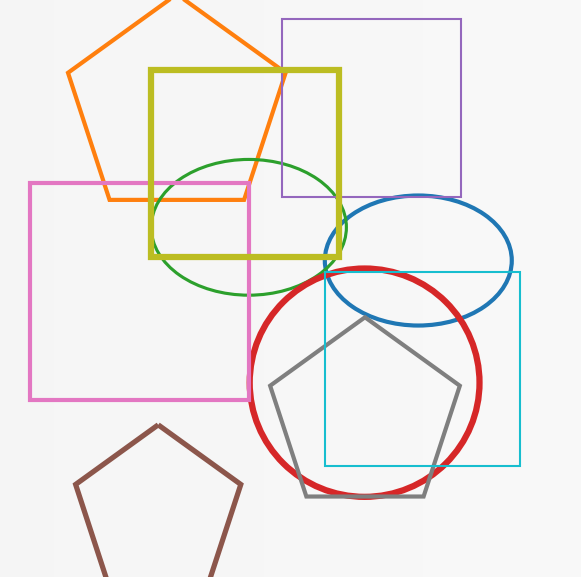[{"shape": "oval", "thickness": 2, "radius": 0.8, "center": [0.72, 0.548]}, {"shape": "pentagon", "thickness": 2, "radius": 0.98, "center": [0.304, 0.812]}, {"shape": "oval", "thickness": 1.5, "radius": 0.84, "center": [0.428, 0.606]}, {"shape": "circle", "thickness": 3, "radius": 0.99, "center": [0.627, 0.336]}, {"shape": "square", "thickness": 1, "radius": 0.77, "center": [0.639, 0.812]}, {"shape": "pentagon", "thickness": 2.5, "radius": 0.75, "center": [0.272, 0.114]}, {"shape": "square", "thickness": 2, "radius": 0.94, "center": [0.24, 0.495]}, {"shape": "pentagon", "thickness": 2, "radius": 0.86, "center": [0.628, 0.278]}, {"shape": "square", "thickness": 3, "radius": 0.81, "center": [0.421, 0.716]}, {"shape": "square", "thickness": 1, "radius": 0.84, "center": [0.726, 0.36]}]